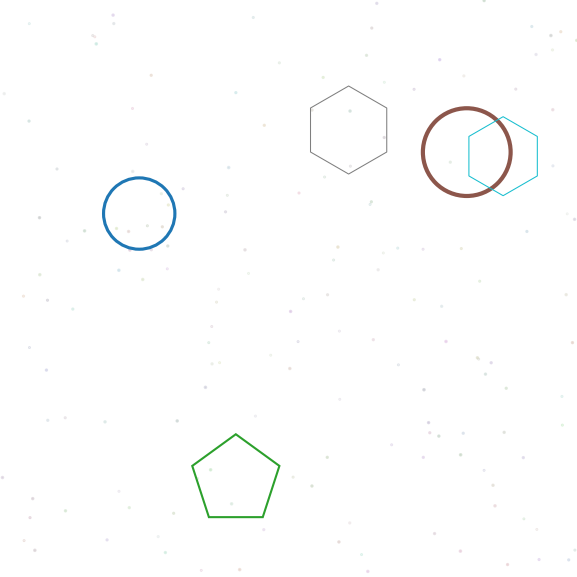[{"shape": "circle", "thickness": 1.5, "radius": 0.31, "center": [0.241, 0.629]}, {"shape": "pentagon", "thickness": 1, "radius": 0.4, "center": [0.408, 0.168]}, {"shape": "circle", "thickness": 2, "radius": 0.38, "center": [0.808, 0.736]}, {"shape": "hexagon", "thickness": 0.5, "radius": 0.38, "center": [0.604, 0.774]}, {"shape": "hexagon", "thickness": 0.5, "radius": 0.34, "center": [0.871, 0.729]}]